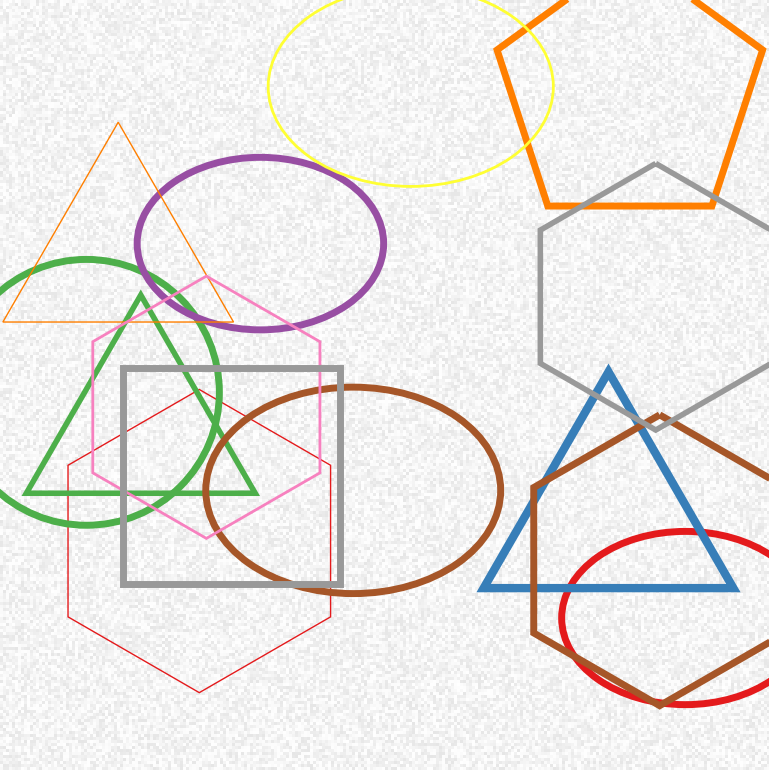[{"shape": "oval", "thickness": 2.5, "radius": 0.8, "center": [0.89, 0.197]}, {"shape": "hexagon", "thickness": 0.5, "radius": 0.98, "center": [0.259, 0.297]}, {"shape": "triangle", "thickness": 3, "radius": 0.94, "center": [0.79, 0.33]}, {"shape": "circle", "thickness": 2.5, "radius": 0.86, "center": [0.112, 0.49]}, {"shape": "triangle", "thickness": 2, "radius": 0.86, "center": [0.183, 0.445]}, {"shape": "oval", "thickness": 2.5, "radius": 0.8, "center": [0.338, 0.684]}, {"shape": "triangle", "thickness": 0.5, "radius": 0.86, "center": [0.154, 0.668]}, {"shape": "pentagon", "thickness": 2.5, "radius": 0.91, "center": [0.818, 0.879]}, {"shape": "oval", "thickness": 1, "radius": 0.93, "center": [0.533, 0.888]}, {"shape": "hexagon", "thickness": 2.5, "radius": 0.94, "center": [0.857, 0.272]}, {"shape": "oval", "thickness": 2.5, "radius": 0.96, "center": [0.459, 0.363]}, {"shape": "hexagon", "thickness": 1, "radius": 0.85, "center": [0.268, 0.471]}, {"shape": "hexagon", "thickness": 2, "radius": 0.87, "center": [0.852, 0.615]}, {"shape": "square", "thickness": 2.5, "radius": 0.7, "center": [0.301, 0.382]}]